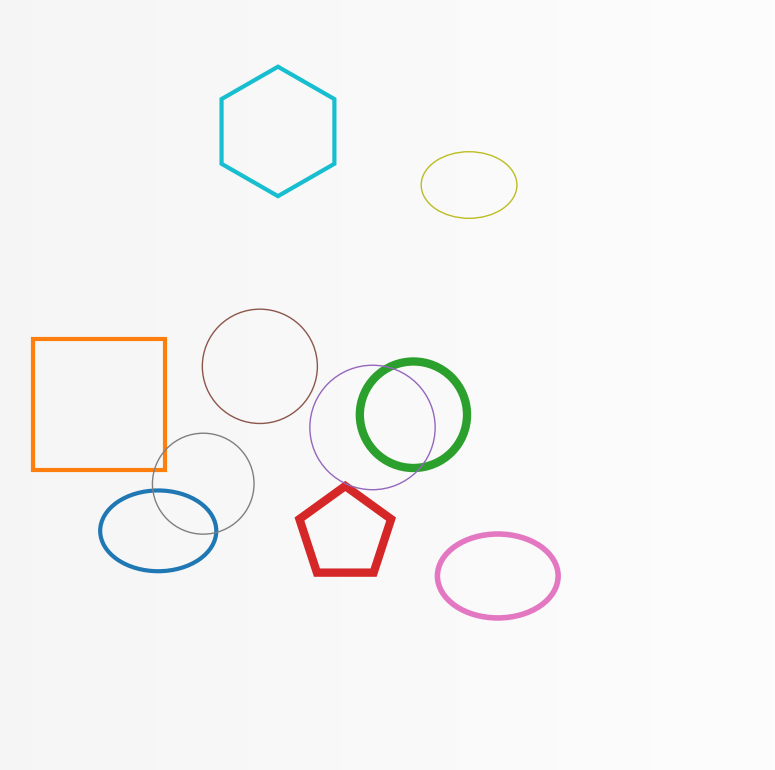[{"shape": "oval", "thickness": 1.5, "radius": 0.37, "center": [0.204, 0.311]}, {"shape": "square", "thickness": 1.5, "radius": 0.43, "center": [0.127, 0.474]}, {"shape": "circle", "thickness": 3, "radius": 0.35, "center": [0.533, 0.461]}, {"shape": "pentagon", "thickness": 3, "radius": 0.31, "center": [0.446, 0.307]}, {"shape": "circle", "thickness": 0.5, "radius": 0.4, "center": [0.481, 0.445]}, {"shape": "circle", "thickness": 0.5, "radius": 0.37, "center": [0.335, 0.524]}, {"shape": "oval", "thickness": 2, "radius": 0.39, "center": [0.642, 0.252]}, {"shape": "circle", "thickness": 0.5, "radius": 0.33, "center": [0.262, 0.372]}, {"shape": "oval", "thickness": 0.5, "radius": 0.31, "center": [0.605, 0.76]}, {"shape": "hexagon", "thickness": 1.5, "radius": 0.42, "center": [0.359, 0.829]}]